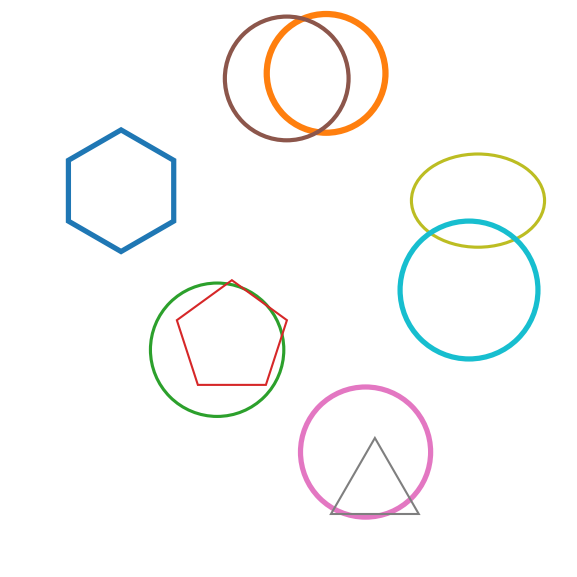[{"shape": "hexagon", "thickness": 2.5, "radius": 0.53, "center": [0.21, 0.669]}, {"shape": "circle", "thickness": 3, "radius": 0.51, "center": [0.565, 0.872]}, {"shape": "circle", "thickness": 1.5, "radius": 0.58, "center": [0.376, 0.394]}, {"shape": "pentagon", "thickness": 1, "radius": 0.5, "center": [0.402, 0.414]}, {"shape": "circle", "thickness": 2, "radius": 0.54, "center": [0.496, 0.863]}, {"shape": "circle", "thickness": 2.5, "radius": 0.56, "center": [0.633, 0.216]}, {"shape": "triangle", "thickness": 1, "radius": 0.44, "center": [0.649, 0.153]}, {"shape": "oval", "thickness": 1.5, "radius": 0.58, "center": [0.828, 0.652]}, {"shape": "circle", "thickness": 2.5, "radius": 0.6, "center": [0.812, 0.497]}]